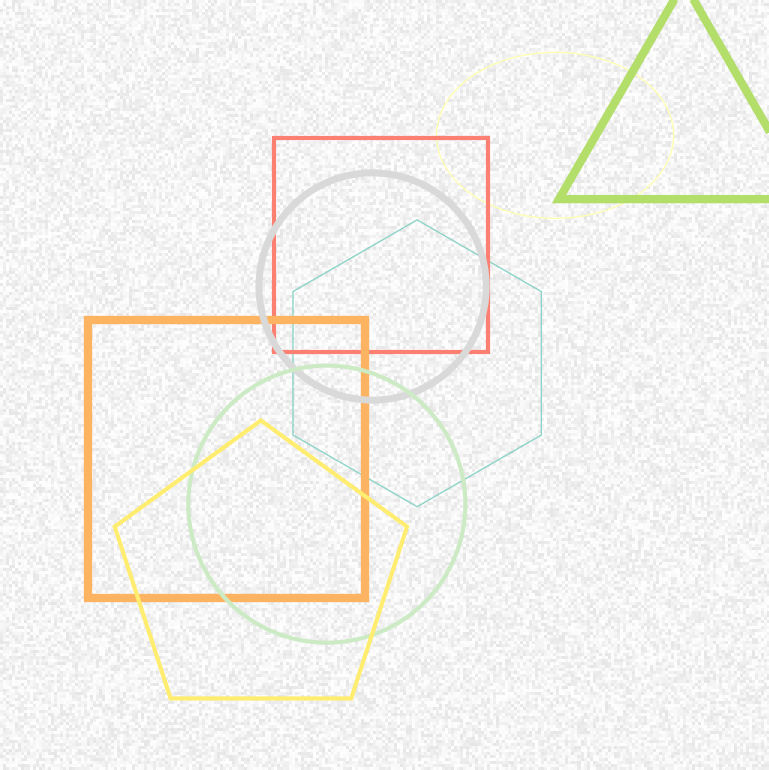[{"shape": "hexagon", "thickness": 0.5, "radius": 0.93, "center": [0.542, 0.528]}, {"shape": "oval", "thickness": 0.5, "radius": 0.77, "center": [0.721, 0.824]}, {"shape": "square", "thickness": 1.5, "radius": 0.7, "center": [0.495, 0.682]}, {"shape": "square", "thickness": 3, "radius": 0.9, "center": [0.294, 0.404]}, {"shape": "triangle", "thickness": 3, "radius": 0.94, "center": [0.888, 0.835]}, {"shape": "circle", "thickness": 2.5, "radius": 0.74, "center": [0.484, 0.628]}, {"shape": "circle", "thickness": 1.5, "radius": 0.9, "center": [0.424, 0.345]}, {"shape": "pentagon", "thickness": 1.5, "radius": 1.0, "center": [0.339, 0.254]}]